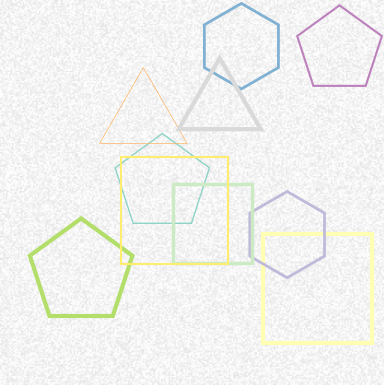[{"shape": "pentagon", "thickness": 1, "radius": 0.64, "center": [0.422, 0.524]}, {"shape": "square", "thickness": 3, "radius": 0.71, "center": [0.825, 0.25]}, {"shape": "hexagon", "thickness": 2, "radius": 0.56, "center": [0.746, 0.391]}, {"shape": "hexagon", "thickness": 2, "radius": 0.56, "center": [0.627, 0.88]}, {"shape": "triangle", "thickness": 0.5, "radius": 0.66, "center": [0.372, 0.693]}, {"shape": "pentagon", "thickness": 3, "radius": 0.7, "center": [0.211, 0.293]}, {"shape": "triangle", "thickness": 3, "radius": 0.62, "center": [0.571, 0.726]}, {"shape": "pentagon", "thickness": 1.5, "radius": 0.58, "center": [0.882, 0.871]}, {"shape": "square", "thickness": 2.5, "radius": 0.51, "center": [0.552, 0.419]}, {"shape": "square", "thickness": 1.5, "radius": 0.69, "center": [0.454, 0.454]}]